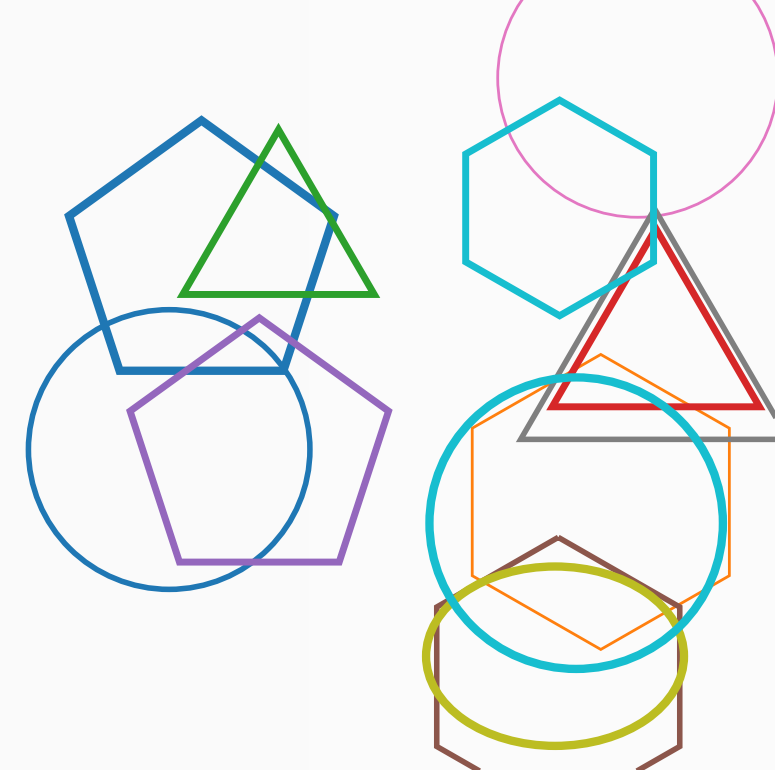[{"shape": "circle", "thickness": 2, "radius": 0.91, "center": [0.218, 0.416]}, {"shape": "pentagon", "thickness": 3, "radius": 0.9, "center": [0.26, 0.664]}, {"shape": "hexagon", "thickness": 1, "radius": 0.96, "center": [0.775, 0.348]}, {"shape": "triangle", "thickness": 2.5, "radius": 0.71, "center": [0.359, 0.689]}, {"shape": "triangle", "thickness": 2.5, "radius": 0.77, "center": [0.846, 0.549]}, {"shape": "pentagon", "thickness": 2.5, "radius": 0.88, "center": [0.335, 0.412]}, {"shape": "hexagon", "thickness": 2, "radius": 0.91, "center": [0.72, 0.121]}, {"shape": "circle", "thickness": 1, "radius": 0.9, "center": [0.823, 0.899]}, {"shape": "triangle", "thickness": 2, "radius": 1.0, "center": [0.845, 0.529]}, {"shape": "oval", "thickness": 3, "radius": 0.83, "center": [0.716, 0.148]}, {"shape": "hexagon", "thickness": 2.5, "radius": 0.7, "center": [0.722, 0.73]}, {"shape": "circle", "thickness": 3, "radius": 0.95, "center": [0.743, 0.321]}]